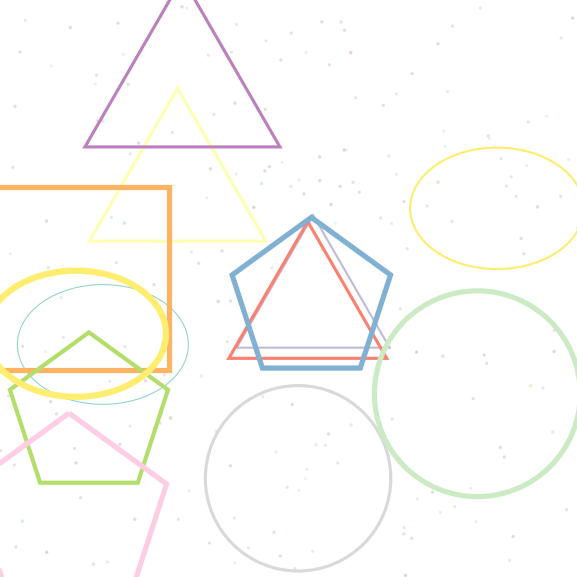[{"shape": "oval", "thickness": 0.5, "radius": 0.74, "center": [0.178, 0.403]}, {"shape": "triangle", "thickness": 1.5, "radius": 0.88, "center": [0.307, 0.67]}, {"shape": "triangle", "thickness": 1, "radius": 0.76, "center": [0.542, 0.474]}, {"shape": "triangle", "thickness": 1.5, "radius": 0.79, "center": [0.533, 0.458]}, {"shape": "pentagon", "thickness": 2.5, "radius": 0.72, "center": [0.539, 0.478]}, {"shape": "square", "thickness": 2.5, "radius": 0.8, "center": [0.134, 0.517]}, {"shape": "pentagon", "thickness": 2, "radius": 0.72, "center": [0.154, 0.28]}, {"shape": "pentagon", "thickness": 2.5, "radius": 0.89, "center": [0.119, 0.106]}, {"shape": "circle", "thickness": 1.5, "radius": 0.8, "center": [0.516, 0.171]}, {"shape": "triangle", "thickness": 1.5, "radius": 0.97, "center": [0.316, 0.842]}, {"shape": "circle", "thickness": 2.5, "radius": 0.89, "center": [0.827, 0.317]}, {"shape": "oval", "thickness": 3, "radius": 0.78, "center": [0.131, 0.421]}, {"shape": "oval", "thickness": 1, "radius": 0.75, "center": [0.86, 0.638]}]